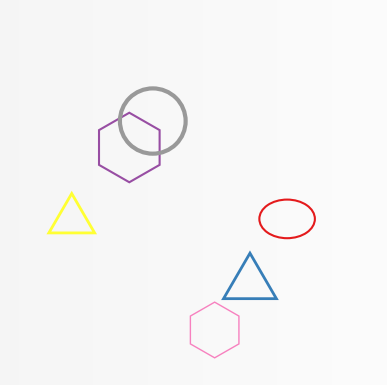[{"shape": "oval", "thickness": 1.5, "radius": 0.36, "center": [0.741, 0.431]}, {"shape": "triangle", "thickness": 2, "radius": 0.39, "center": [0.645, 0.264]}, {"shape": "hexagon", "thickness": 1.5, "radius": 0.45, "center": [0.334, 0.617]}, {"shape": "triangle", "thickness": 2, "radius": 0.34, "center": [0.185, 0.429]}, {"shape": "hexagon", "thickness": 1, "radius": 0.36, "center": [0.554, 0.143]}, {"shape": "circle", "thickness": 3, "radius": 0.42, "center": [0.394, 0.686]}]